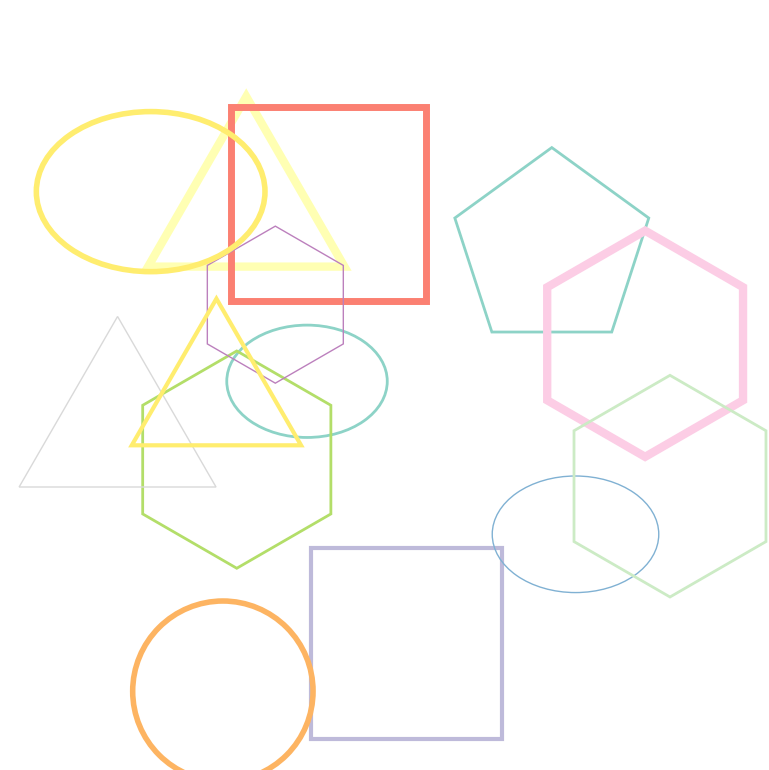[{"shape": "oval", "thickness": 1, "radius": 0.52, "center": [0.399, 0.505]}, {"shape": "pentagon", "thickness": 1, "radius": 0.66, "center": [0.717, 0.676]}, {"shape": "triangle", "thickness": 3, "radius": 0.74, "center": [0.32, 0.727]}, {"shape": "square", "thickness": 1.5, "radius": 0.62, "center": [0.528, 0.164]}, {"shape": "square", "thickness": 2.5, "radius": 0.63, "center": [0.427, 0.735]}, {"shape": "oval", "thickness": 0.5, "radius": 0.54, "center": [0.747, 0.306]}, {"shape": "circle", "thickness": 2, "radius": 0.59, "center": [0.289, 0.102]}, {"shape": "hexagon", "thickness": 1, "radius": 0.71, "center": [0.308, 0.403]}, {"shape": "hexagon", "thickness": 3, "radius": 0.73, "center": [0.838, 0.554]}, {"shape": "triangle", "thickness": 0.5, "radius": 0.74, "center": [0.153, 0.441]}, {"shape": "hexagon", "thickness": 0.5, "radius": 0.51, "center": [0.358, 0.604]}, {"shape": "hexagon", "thickness": 1, "radius": 0.72, "center": [0.87, 0.369]}, {"shape": "triangle", "thickness": 1.5, "radius": 0.63, "center": [0.281, 0.485]}, {"shape": "oval", "thickness": 2, "radius": 0.74, "center": [0.196, 0.751]}]